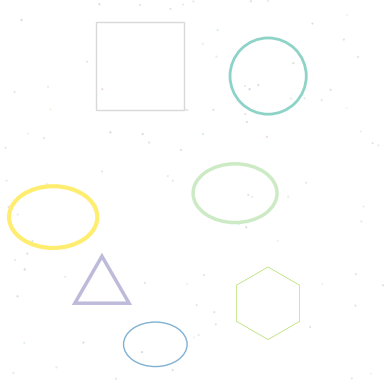[{"shape": "circle", "thickness": 2, "radius": 0.5, "center": [0.696, 0.802]}, {"shape": "triangle", "thickness": 2.5, "radius": 0.41, "center": [0.265, 0.253]}, {"shape": "oval", "thickness": 1, "radius": 0.41, "center": [0.403, 0.106]}, {"shape": "hexagon", "thickness": 0.5, "radius": 0.47, "center": [0.696, 0.212]}, {"shape": "square", "thickness": 1, "radius": 0.57, "center": [0.363, 0.828]}, {"shape": "oval", "thickness": 2.5, "radius": 0.54, "center": [0.611, 0.498]}, {"shape": "oval", "thickness": 3, "radius": 0.57, "center": [0.138, 0.436]}]